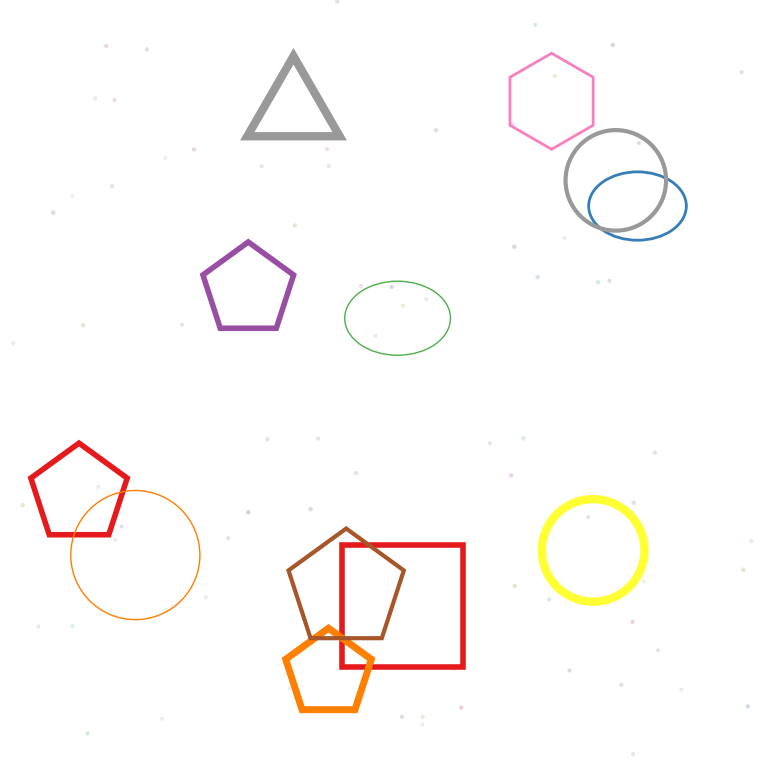[{"shape": "square", "thickness": 2, "radius": 0.39, "center": [0.523, 0.213]}, {"shape": "pentagon", "thickness": 2, "radius": 0.33, "center": [0.103, 0.359]}, {"shape": "oval", "thickness": 1, "radius": 0.32, "center": [0.828, 0.732]}, {"shape": "oval", "thickness": 0.5, "radius": 0.34, "center": [0.516, 0.587]}, {"shape": "pentagon", "thickness": 2, "radius": 0.31, "center": [0.322, 0.624]}, {"shape": "circle", "thickness": 0.5, "radius": 0.42, "center": [0.176, 0.279]}, {"shape": "pentagon", "thickness": 2.5, "radius": 0.29, "center": [0.427, 0.126]}, {"shape": "circle", "thickness": 3, "radius": 0.33, "center": [0.77, 0.285]}, {"shape": "pentagon", "thickness": 1.5, "radius": 0.39, "center": [0.45, 0.235]}, {"shape": "hexagon", "thickness": 1, "radius": 0.31, "center": [0.716, 0.868]}, {"shape": "triangle", "thickness": 3, "radius": 0.35, "center": [0.381, 0.858]}, {"shape": "circle", "thickness": 1.5, "radius": 0.33, "center": [0.8, 0.766]}]